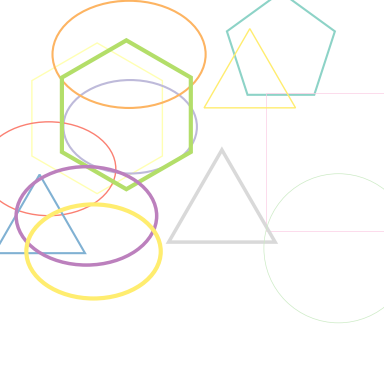[{"shape": "pentagon", "thickness": 1.5, "radius": 0.74, "center": [0.73, 0.873]}, {"shape": "hexagon", "thickness": 1, "radius": 0.98, "center": [0.252, 0.693]}, {"shape": "oval", "thickness": 1.5, "radius": 0.87, "center": [0.338, 0.671]}, {"shape": "oval", "thickness": 1, "radius": 0.87, "center": [0.127, 0.562]}, {"shape": "triangle", "thickness": 1.5, "radius": 0.68, "center": [0.103, 0.411]}, {"shape": "oval", "thickness": 1.5, "radius": 0.99, "center": [0.335, 0.859]}, {"shape": "hexagon", "thickness": 3, "radius": 0.97, "center": [0.328, 0.702]}, {"shape": "square", "thickness": 0.5, "radius": 0.9, "center": [0.871, 0.58]}, {"shape": "triangle", "thickness": 2.5, "radius": 0.8, "center": [0.576, 0.451]}, {"shape": "oval", "thickness": 2.5, "radius": 0.91, "center": [0.224, 0.439]}, {"shape": "circle", "thickness": 0.5, "radius": 0.97, "center": [0.879, 0.355]}, {"shape": "triangle", "thickness": 1, "radius": 0.69, "center": [0.649, 0.788]}, {"shape": "oval", "thickness": 3, "radius": 0.87, "center": [0.243, 0.347]}]